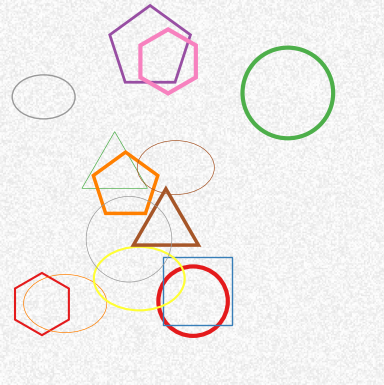[{"shape": "circle", "thickness": 3, "radius": 0.45, "center": [0.502, 0.218]}, {"shape": "hexagon", "thickness": 1.5, "radius": 0.4, "center": [0.109, 0.21]}, {"shape": "square", "thickness": 1, "radius": 0.45, "center": [0.513, 0.244]}, {"shape": "triangle", "thickness": 0.5, "radius": 0.49, "center": [0.298, 0.56]}, {"shape": "circle", "thickness": 3, "radius": 0.59, "center": [0.748, 0.759]}, {"shape": "pentagon", "thickness": 2, "radius": 0.55, "center": [0.39, 0.876]}, {"shape": "oval", "thickness": 0.5, "radius": 0.54, "center": [0.169, 0.212]}, {"shape": "pentagon", "thickness": 2.5, "radius": 0.44, "center": [0.326, 0.517]}, {"shape": "oval", "thickness": 1.5, "radius": 0.59, "center": [0.362, 0.276]}, {"shape": "triangle", "thickness": 2.5, "radius": 0.49, "center": [0.431, 0.412]}, {"shape": "oval", "thickness": 0.5, "radius": 0.5, "center": [0.457, 0.565]}, {"shape": "hexagon", "thickness": 3, "radius": 0.42, "center": [0.437, 0.841]}, {"shape": "oval", "thickness": 1, "radius": 0.41, "center": [0.113, 0.748]}, {"shape": "circle", "thickness": 0.5, "radius": 0.56, "center": [0.335, 0.379]}]